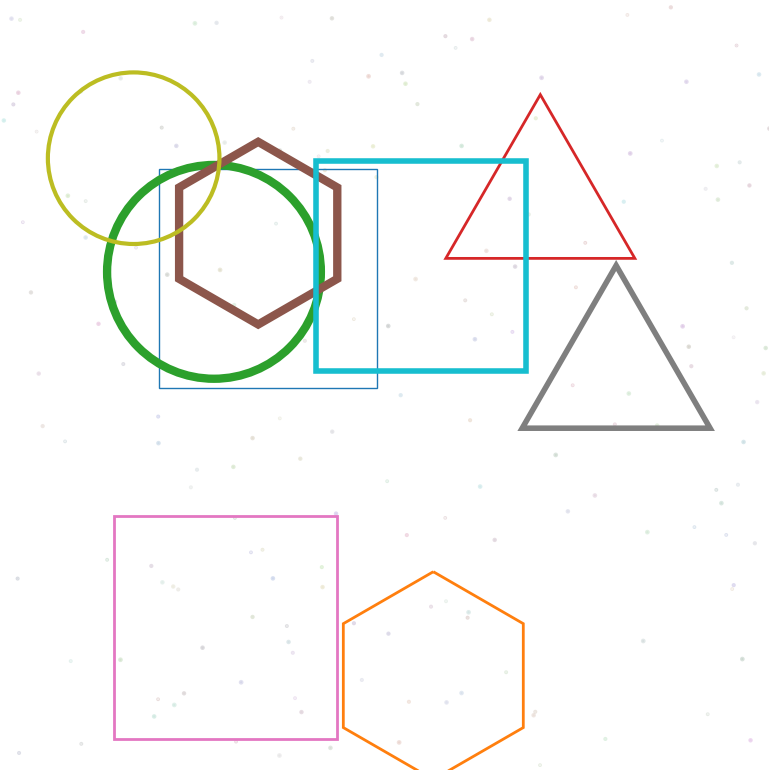[{"shape": "square", "thickness": 0.5, "radius": 0.71, "center": [0.348, 0.639]}, {"shape": "hexagon", "thickness": 1, "radius": 0.67, "center": [0.563, 0.123]}, {"shape": "circle", "thickness": 3, "radius": 0.69, "center": [0.278, 0.647]}, {"shape": "triangle", "thickness": 1, "radius": 0.71, "center": [0.702, 0.735]}, {"shape": "hexagon", "thickness": 3, "radius": 0.59, "center": [0.335, 0.697]}, {"shape": "square", "thickness": 1, "radius": 0.72, "center": [0.293, 0.185]}, {"shape": "triangle", "thickness": 2, "radius": 0.7, "center": [0.8, 0.514]}, {"shape": "circle", "thickness": 1.5, "radius": 0.56, "center": [0.174, 0.795]}, {"shape": "square", "thickness": 2, "radius": 0.68, "center": [0.546, 0.655]}]